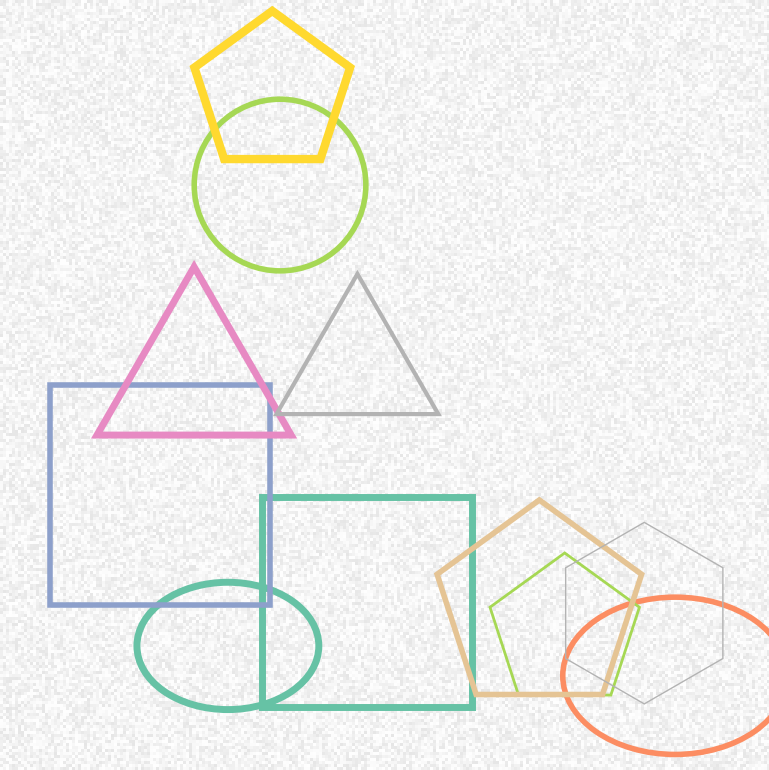[{"shape": "oval", "thickness": 2.5, "radius": 0.59, "center": [0.296, 0.161]}, {"shape": "square", "thickness": 2.5, "radius": 0.68, "center": [0.476, 0.218]}, {"shape": "oval", "thickness": 2, "radius": 0.73, "center": [0.877, 0.122]}, {"shape": "square", "thickness": 2, "radius": 0.71, "center": [0.208, 0.357]}, {"shape": "triangle", "thickness": 2.5, "radius": 0.73, "center": [0.252, 0.508]}, {"shape": "circle", "thickness": 2, "radius": 0.56, "center": [0.364, 0.76]}, {"shape": "pentagon", "thickness": 1, "radius": 0.51, "center": [0.733, 0.18]}, {"shape": "pentagon", "thickness": 3, "radius": 0.53, "center": [0.354, 0.879]}, {"shape": "pentagon", "thickness": 2, "radius": 0.7, "center": [0.7, 0.211]}, {"shape": "triangle", "thickness": 1.5, "radius": 0.61, "center": [0.464, 0.523]}, {"shape": "hexagon", "thickness": 0.5, "radius": 0.59, "center": [0.837, 0.204]}]